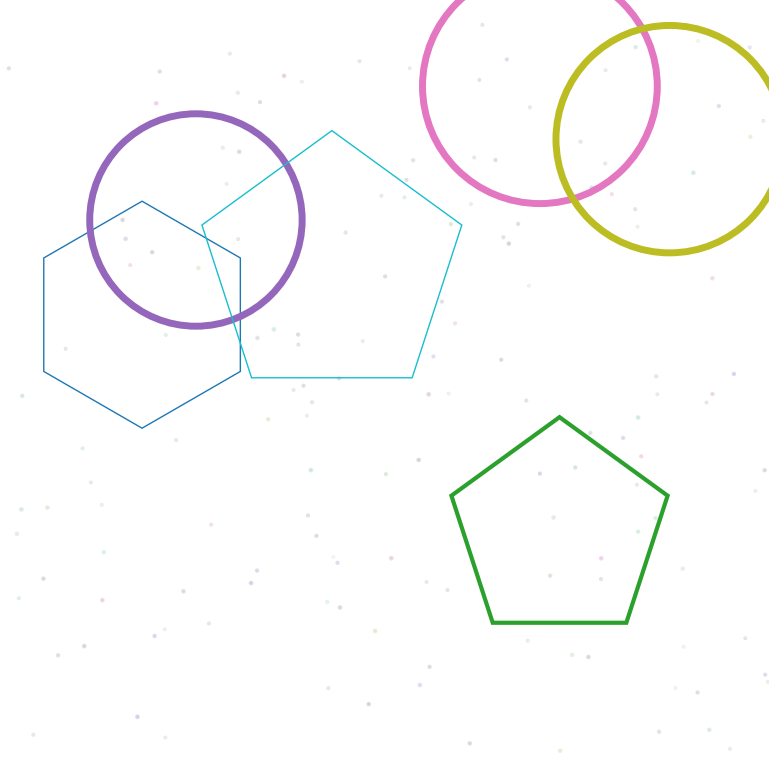[{"shape": "hexagon", "thickness": 0.5, "radius": 0.74, "center": [0.184, 0.591]}, {"shape": "pentagon", "thickness": 1.5, "radius": 0.74, "center": [0.727, 0.311]}, {"shape": "circle", "thickness": 2.5, "radius": 0.69, "center": [0.254, 0.714]}, {"shape": "circle", "thickness": 2.5, "radius": 0.76, "center": [0.701, 0.888]}, {"shape": "circle", "thickness": 2.5, "radius": 0.74, "center": [0.87, 0.819]}, {"shape": "pentagon", "thickness": 0.5, "radius": 0.89, "center": [0.431, 0.653]}]